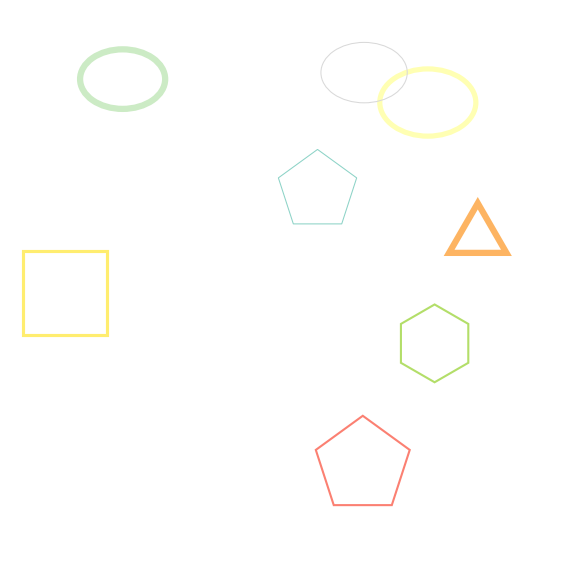[{"shape": "pentagon", "thickness": 0.5, "radius": 0.36, "center": [0.55, 0.669]}, {"shape": "oval", "thickness": 2.5, "radius": 0.42, "center": [0.741, 0.822]}, {"shape": "pentagon", "thickness": 1, "radius": 0.43, "center": [0.628, 0.194]}, {"shape": "triangle", "thickness": 3, "radius": 0.29, "center": [0.827, 0.59]}, {"shape": "hexagon", "thickness": 1, "radius": 0.34, "center": [0.753, 0.405]}, {"shape": "oval", "thickness": 0.5, "radius": 0.37, "center": [0.63, 0.873]}, {"shape": "oval", "thickness": 3, "radius": 0.37, "center": [0.212, 0.862]}, {"shape": "square", "thickness": 1.5, "radius": 0.36, "center": [0.112, 0.492]}]